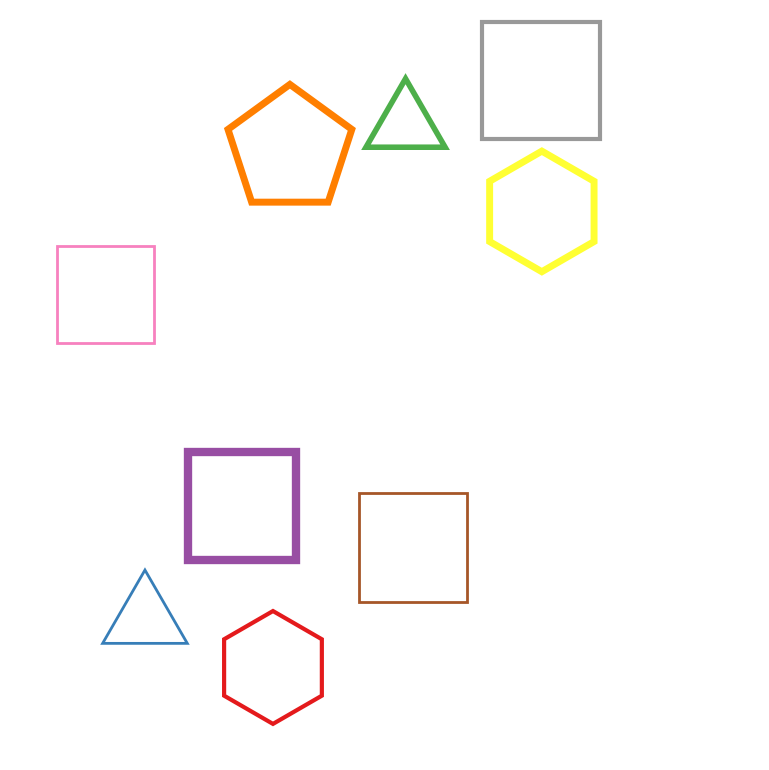[{"shape": "hexagon", "thickness": 1.5, "radius": 0.37, "center": [0.355, 0.133]}, {"shape": "triangle", "thickness": 1, "radius": 0.32, "center": [0.188, 0.196]}, {"shape": "triangle", "thickness": 2, "radius": 0.3, "center": [0.527, 0.838]}, {"shape": "square", "thickness": 3, "radius": 0.35, "center": [0.315, 0.343]}, {"shape": "pentagon", "thickness": 2.5, "radius": 0.42, "center": [0.376, 0.806]}, {"shape": "hexagon", "thickness": 2.5, "radius": 0.39, "center": [0.704, 0.725]}, {"shape": "square", "thickness": 1, "radius": 0.35, "center": [0.536, 0.289]}, {"shape": "square", "thickness": 1, "radius": 0.32, "center": [0.137, 0.617]}, {"shape": "square", "thickness": 1.5, "radius": 0.38, "center": [0.703, 0.895]}]